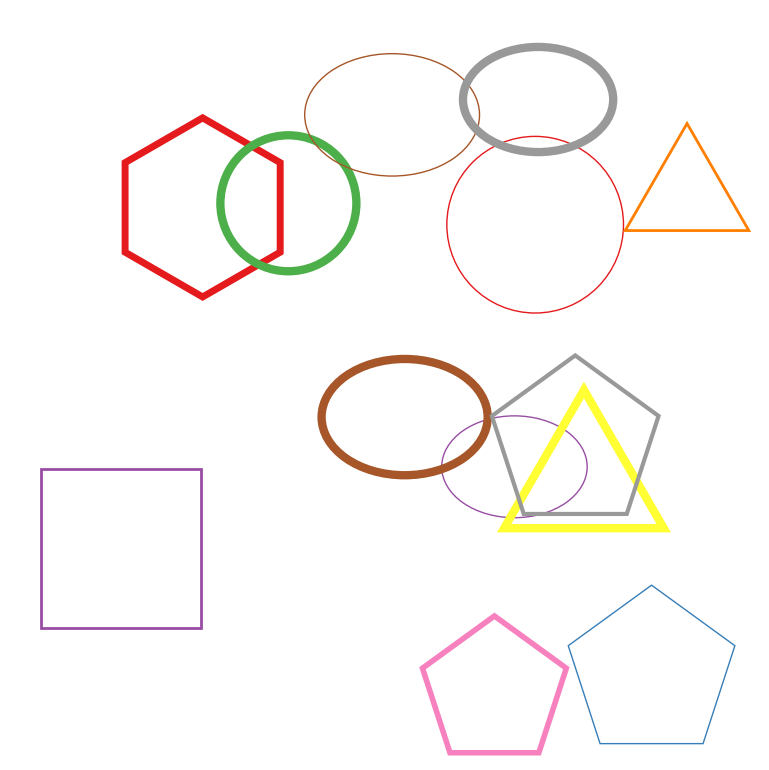[{"shape": "circle", "thickness": 0.5, "radius": 0.57, "center": [0.695, 0.708]}, {"shape": "hexagon", "thickness": 2.5, "radius": 0.58, "center": [0.263, 0.731]}, {"shape": "pentagon", "thickness": 0.5, "radius": 0.57, "center": [0.846, 0.126]}, {"shape": "circle", "thickness": 3, "radius": 0.44, "center": [0.375, 0.736]}, {"shape": "oval", "thickness": 0.5, "radius": 0.47, "center": [0.668, 0.394]}, {"shape": "square", "thickness": 1, "radius": 0.52, "center": [0.157, 0.288]}, {"shape": "triangle", "thickness": 1, "radius": 0.46, "center": [0.892, 0.747]}, {"shape": "triangle", "thickness": 3, "radius": 0.6, "center": [0.758, 0.374]}, {"shape": "oval", "thickness": 0.5, "radius": 0.57, "center": [0.509, 0.851]}, {"shape": "oval", "thickness": 3, "radius": 0.54, "center": [0.525, 0.458]}, {"shape": "pentagon", "thickness": 2, "radius": 0.49, "center": [0.642, 0.102]}, {"shape": "oval", "thickness": 3, "radius": 0.49, "center": [0.699, 0.871]}, {"shape": "pentagon", "thickness": 1.5, "radius": 0.57, "center": [0.747, 0.425]}]